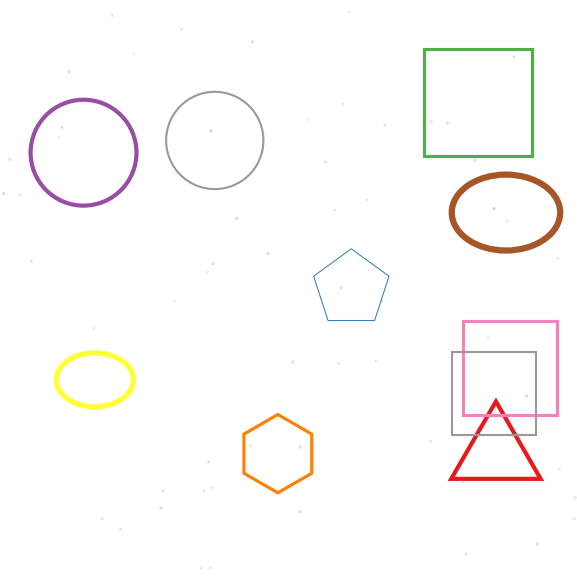[{"shape": "triangle", "thickness": 2, "radius": 0.45, "center": [0.859, 0.215]}, {"shape": "pentagon", "thickness": 0.5, "radius": 0.34, "center": [0.608, 0.5]}, {"shape": "square", "thickness": 1.5, "radius": 0.46, "center": [0.827, 0.822]}, {"shape": "circle", "thickness": 2, "radius": 0.46, "center": [0.145, 0.735]}, {"shape": "hexagon", "thickness": 1.5, "radius": 0.34, "center": [0.481, 0.214]}, {"shape": "oval", "thickness": 2.5, "radius": 0.33, "center": [0.164, 0.341]}, {"shape": "oval", "thickness": 3, "radius": 0.47, "center": [0.876, 0.631]}, {"shape": "square", "thickness": 1.5, "radius": 0.41, "center": [0.883, 0.362]}, {"shape": "square", "thickness": 1, "radius": 0.36, "center": [0.855, 0.318]}, {"shape": "circle", "thickness": 1, "radius": 0.42, "center": [0.372, 0.756]}]